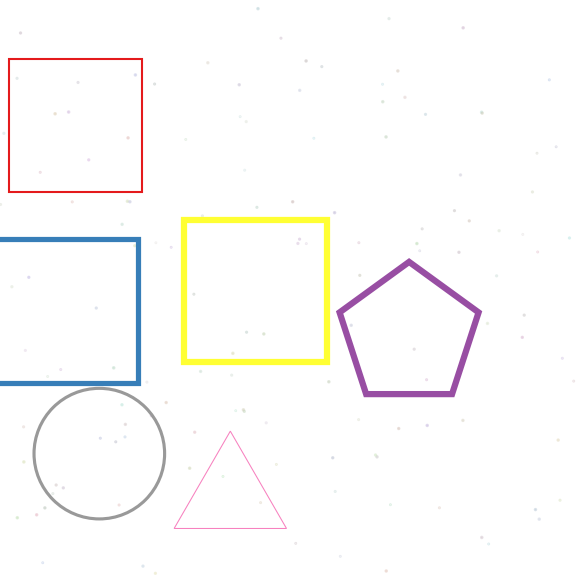[{"shape": "square", "thickness": 1, "radius": 0.58, "center": [0.131, 0.783]}, {"shape": "square", "thickness": 2.5, "radius": 0.62, "center": [0.114, 0.461]}, {"shape": "pentagon", "thickness": 3, "radius": 0.63, "center": [0.708, 0.419]}, {"shape": "square", "thickness": 3, "radius": 0.62, "center": [0.442, 0.495]}, {"shape": "triangle", "thickness": 0.5, "radius": 0.56, "center": [0.399, 0.14]}, {"shape": "circle", "thickness": 1.5, "radius": 0.57, "center": [0.172, 0.214]}]